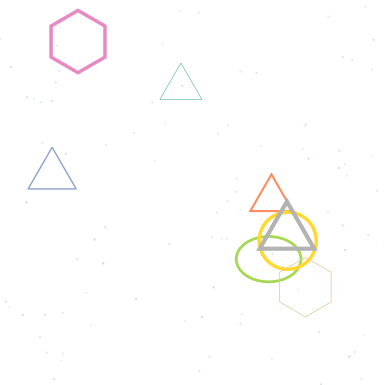[{"shape": "triangle", "thickness": 0.5, "radius": 0.32, "center": [0.47, 0.773]}, {"shape": "triangle", "thickness": 1.5, "radius": 0.32, "center": [0.705, 0.483]}, {"shape": "triangle", "thickness": 1, "radius": 0.36, "center": [0.135, 0.545]}, {"shape": "hexagon", "thickness": 2.5, "radius": 0.4, "center": [0.203, 0.892]}, {"shape": "oval", "thickness": 2, "radius": 0.42, "center": [0.698, 0.327]}, {"shape": "circle", "thickness": 2.5, "radius": 0.37, "center": [0.747, 0.375]}, {"shape": "hexagon", "thickness": 0.5, "radius": 0.39, "center": [0.793, 0.254]}, {"shape": "triangle", "thickness": 3, "radius": 0.41, "center": [0.745, 0.395]}]